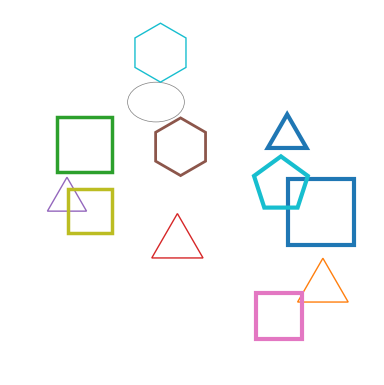[{"shape": "triangle", "thickness": 3, "radius": 0.29, "center": [0.746, 0.645]}, {"shape": "square", "thickness": 3, "radius": 0.43, "center": [0.833, 0.449]}, {"shape": "triangle", "thickness": 1, "radius": 0.38, "center": [0.839, 0.253]}, {"shape": "square", "thickness": 2.5, "radius": 0.36, "center": [0.22, 0.625]}, {"shape": "triangle", "thickness": 1, "radius": 0.38, "center": [0.461, 0.368]}, {"shape": "triangle", "thickness": 1, "radius": 0.29, "center": [0.174, 0.481]}, {"shape": "hexagon", "thickness": 2, "radius": 0.37, "center": [0.469, 0.619]}, {"shape": "square", "thickness": 3, "radius": 0.3, "center": [0.725, 0.179]}, {"shape": "oval", "thickness": 0.5, "radius": 0.37, "center": [0.405, 0.735]}, {"shape": "square", "thickness": 2.5, "radius": 0.29, "center": [0.233, 0.452]}, {"shape": "hexagon", "thickness": 1, "radius": 0.38, "center": [0.417, 0.863]}, {"shape": "pentagon", "thickness": 3, "radius": 0.37, "center": [0.73, 0.52]}]